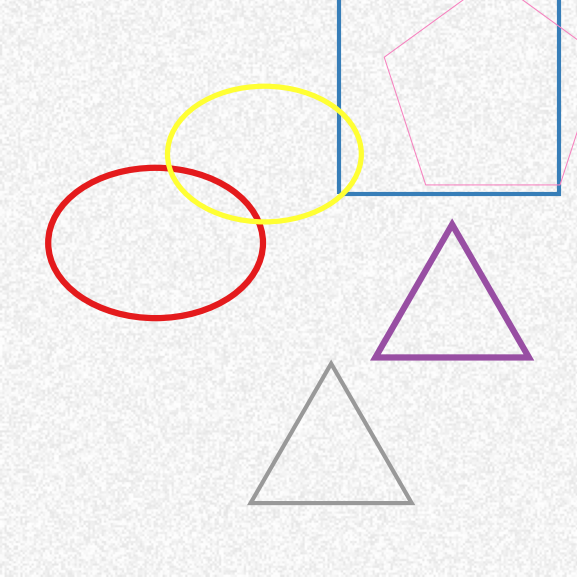[{"shape": "oval", "thickness": 3, "radius": 0.93, "center": [0.269, 0.578]}, {"shape": "square", "thickness": 2, "radius": 0.95, "center": [0.778, 0.853]}, {"shape": "triangle", "thickness": 3, "radius": 0.77, "center": [0.783, 0.457]}, {"shape": "oval", "thickness": 2.5, "radius": 0.84, "center": [0.458, 0.732]}, {"shape": "pentagon", "thickness": 0.5, "radius": 0.99, "center": [0.853, 0.839]}, {"shape": "triangle", "thickness": 2, "radius": 0.81, "center": [0.573, 0.208]}]